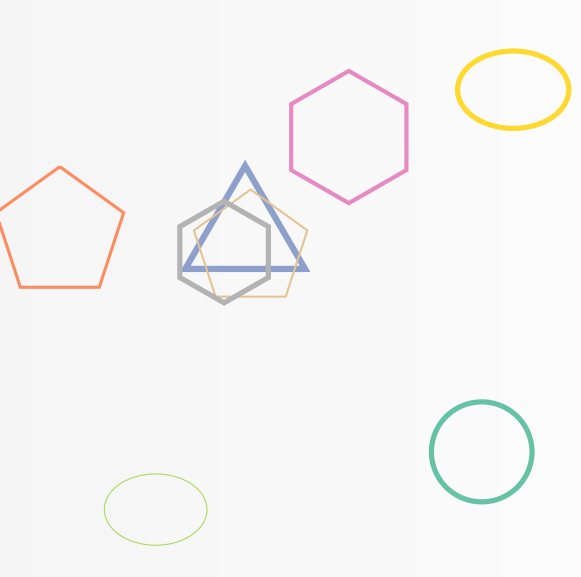[{"shape": "circle", "thickness": 2.5, "radius": 0.43, "center": [0.829, 0.217]}, {"shape": "pentagon", "thickness": 1.5, "radius": 0.58, "center": [0.103, 0.595]}, {"shape": "triangle", "thickness": 3, "radius": 0.6, "center": [0.422, 0.593]}, {"shape": "hexagon", "thickness": 2, "radius": 0.57, "center": [0.6, 0.762]}, {"shape": "oval", "thickness": 0.5, "radius": 0.44, "center": [0.268, 0.117]}, {"shape": "oval", "thickness": 2.5, "radius": 0.48, "center": [0.883, 0.844]}, {"shape": "pentagon", "thickness": 1, "radius": 0.51, "center": [0.431, 0.568]}, {"shape": "hexagon", "thickness": 2.5, "radius": 0.44, "center": [0.386, 0.563]}]